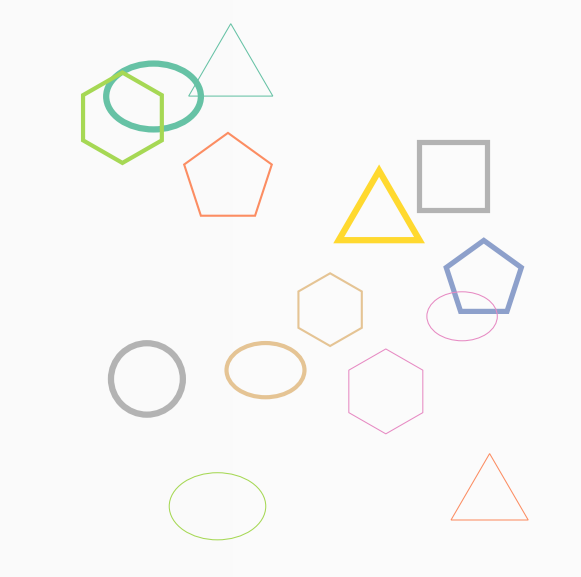[{"shape": "triangle", "thickness": 0.5, "radius": 0.42, "center": [0.397, 0.875]}, {"shape": "oval", "thickness": 3, "radius": 0.41, "center": [0.264, 0.832]}, {"shape": "triangle", "thickness": 0.5, "radius": 0.38, "center": [0.842, 0.137]}, {"shape": "pentagon", "thickness": 1, "radius": 0.4, "center": [0.392, 0.69]}, {"shape": "pentagon", "thickness": 2.5, "radius": 0.34, "center": [0.832, 0.515]}, {"shape": "hexagon", "thickness": 0.5, "radius": 0.37, "center": [0.664, 0.321]}, {"shape": "oval", "thickness": 0.5, "radius": 0.3, "center": [0.795, 0.451]}, {"shape": "oval", "thickness": 0.5, "radius": 0.42, "center": [0.374, 0.122]}, {"shape": "hexagon", "thickness": 2, "radius": 0.39, "center": [0.211, 0.795]}, {"shape": "triangle", "thickness": 3, "radius": 0.4, "center": [0.652, 0.623]}, {"shape": "hexagon", "thickness": 1, "radius": 0.31, "center": [0.568, 0.463]}, {"shape": "oval", "thickness": 2, "radius": 0.34, "center": [0.457, 0.358]}, {"shape": "circle", "thickness": 3, "radius": 0.31, "center": [0.253, 0.343]}, {"shape": "square", "thickness": 2.5, "radius": 0.29, "center": [0.779, 0.695]}]